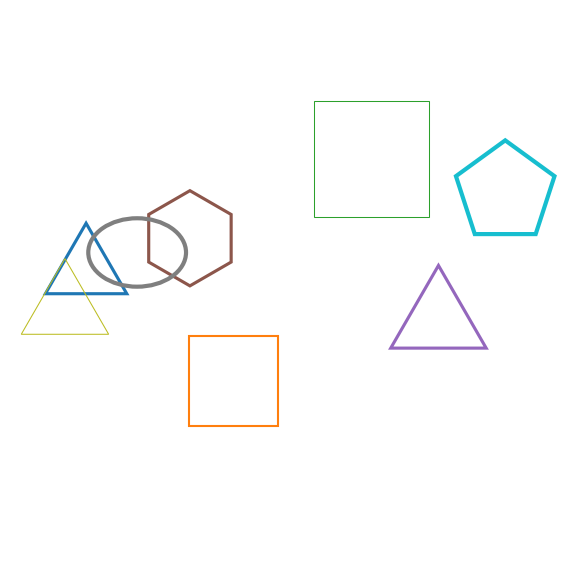[{"shape": "triangle", "thickness": 1.5, "radius": 0.41, "center": [0.149, 0.531]}, {"shape": "square", "thickness": 1, "radius": 0.39, "center": [0.404, 0.339]}, {"shape": "square", "thickness": 0.5, "radius": 0.5, "center": [0.644, 0.724]}, {"shape": "triangle", "thickness": 1.5, "radius": 0.48, "center": [0.759, 0.444]}, {"shape": "hexagon", "thickness": 1.5, "radius": 0.41, "center": [0.329, 0.587]}, {"shape": "oval", "thickness": 2, "radius": 0.42, "center": [0.237, 0.562]}, {"shape": "triangle", "thickness": 0.5, "radius": 0.44, "center": [0.112, 0.464]}, {"shape": "pentagon", "thickness": 2, "radius": 0.45, "center": [0.875, 0.666]}]